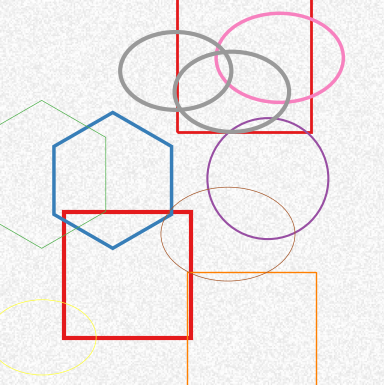[{"shape": "square", "thickness": 3, "radius": 0.82, "center": [0.331, 0.285]}, {"shape": "square", "thickness": 2, "radius": 0.87, "center": [0.633, 0.831]}, {"shape": "hexagon", "thickness": 2.5, "radius": 0.88, "center": [0.293, 0.531]}, {"shape": "hexagon", "thickness": 0.5, "radius": 0.96, "center": [0.108, 0.547]}, {"shape": "circle", "thickness": 1.5, "radius": 0.79, "center": [0.696, 0.536]}, {"shape": "square", "thickness": 1, "radius": 0.84, "center": [0.653, 0.127]}, {"shape": "oval", "thickness": 0.5, "radius": 0.7, "center": [0.11, 0.124]}, {"shape": "oval", "thickness": 0.5, "radius": 0.87, "center": [0.592, 0.392]}, {"shape": "oval", "thickness": 2.5, "radius": 0.83, "center": [0.727, 0.85]}, {"shape": "oval", "thickness": 3, "radius": 0.74, "center": [0.602, 0.762]}, {"shape": "oval", "thickness": 3, "radius": 0.72, "center": [0.457, 0.816]}]